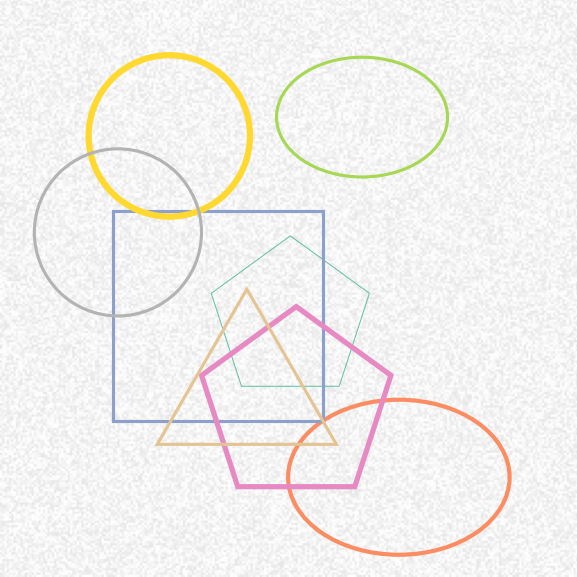[{"shape": "pentagon", "thickness": 0.5, "radius": 0.72, "center": [0.503, 0.447]}, {"shape": "oval", "thickness": 2, "radius": 0.96, "center": [0.691, 0.173]}, {"shape": "square", "thickness": 1.5, "radius": 0.91, "center": [0.378, 0.452]}, {"shape": "pentagon", "thickness": 2.5, "radius": 0.86, "center": [0.513, 0.296]}, {"shape": "oval", "thickness": 1.5, "radius": 0.74, "center": [0.627, 0.796]}, {"shape": "circle", "thickness": 3, "radius": 0.7, "center": [0.293, 0.764]}, {"shape": "triangle", "thickness": 1.5, "radius": 0.9, "center": [0.427, 0.319]}, {"shape": "circle", "thickness": 1.5, "radius": 0.72, "center": [0.204, 0.597]}]